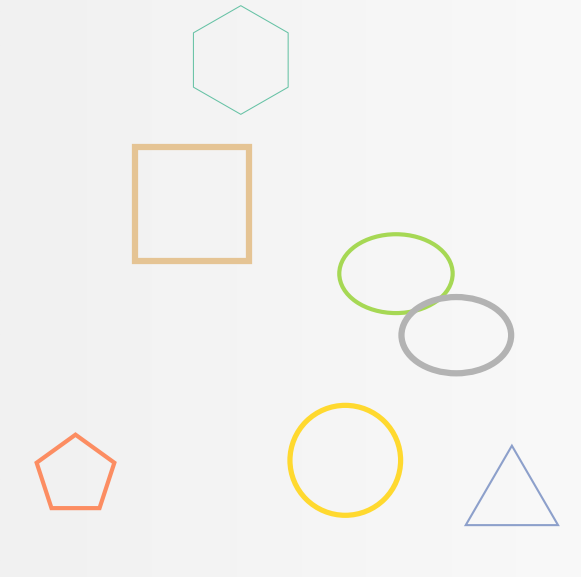[{"shape": "hexagon", "thickness": 0.5, "radius": 0.47, "center": [0.414, 0.895]}, {"shape": "pentagon", "thickness": 2, "radius": 0.35, "center": [0.13, 0.176]}, {"shape": "triangle", "thickness": 1, "radius": 0.46, "center": [0.881, 0.136]}, {"shape": "oval", "thickness": 2, "radius": 0.49, "center": [0.681, 0.525]}, {"shape": "circle", "thickness": 2.5, "radius": 0.48, "center": [0.594, 0.202]}, {"shape": "square", "thickness": 3, "radius": 0.49, "center": [0.33, 0.646]}, {"shape": "oval", "thickness": 3, "radius": 0.47, "center": [0.785, 0.419]}]